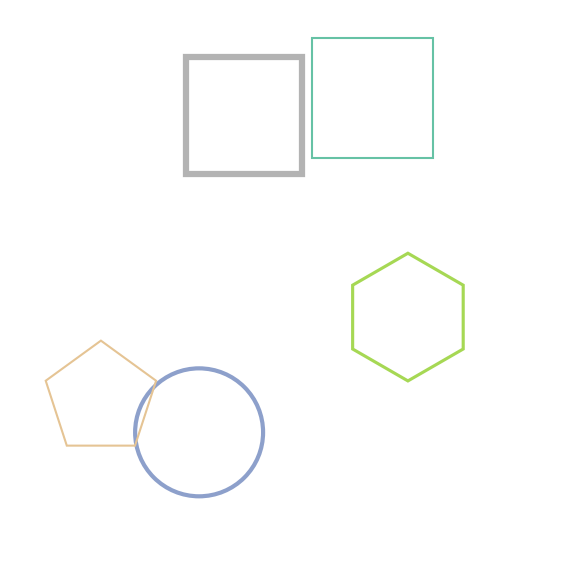[{"shape": "square", "thickness": 1, "radius": 0.52, "center": [0.645, 0.83]}, {"shape": "circle", "thickness": 2, "radius": 0.55, "center": [0.345, 0.251]}, {"shape": "hexagon", "thickness": 1.5, "radius": 0.55, "center": [0.706, 0.45]}, {"shape": "pentagon", "thickness": 1, "radius": 0.5, "center": [0.175, 0.309]}, {"shape": "square", "thickness": 3, "radius": 0.51, "center": [0.422, 0.799]}]